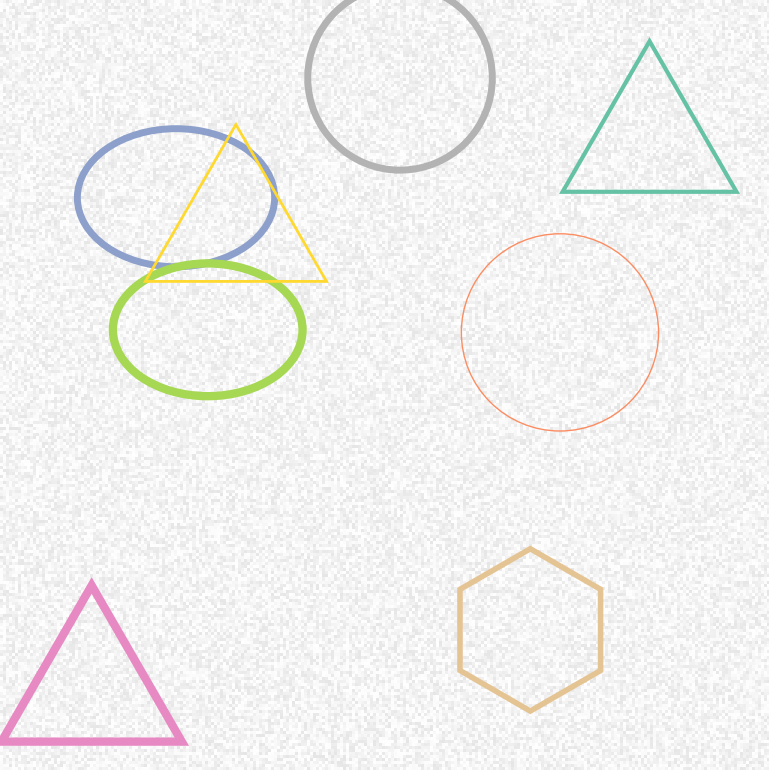[{"shape": "triangle", "thickness": 1.5, "radius": 0.65, "center": [0.844, 0.816]}, {"shape": "circle", "thickness": 0.5, "radius": 0.64, "center": [0.727, 0.568]}, {"shape": "oval", "thickness": 2.5, "radius": 0.64, "center": [0.229, 0.743]}, {"shape": "triangle", "thickness": 3, "radius": 0.68, "center": [0.119, 0.104]}, {"shape": "oval", "thickness": 3, "radius": 0.62, "center": [0.27, 0.572]}, {"shape": "triangle", "thickness": 1, "radius": 0.68, "center": [0.306, 0.702]}, {"shape": "hexagon", "thickness": 2, "radius": 0.53, "center": [0.689, 0.182]}, {"shape": "circle", "thickness": 2.5, "radius": 0.6, "center": [0.52, 0.899]}]